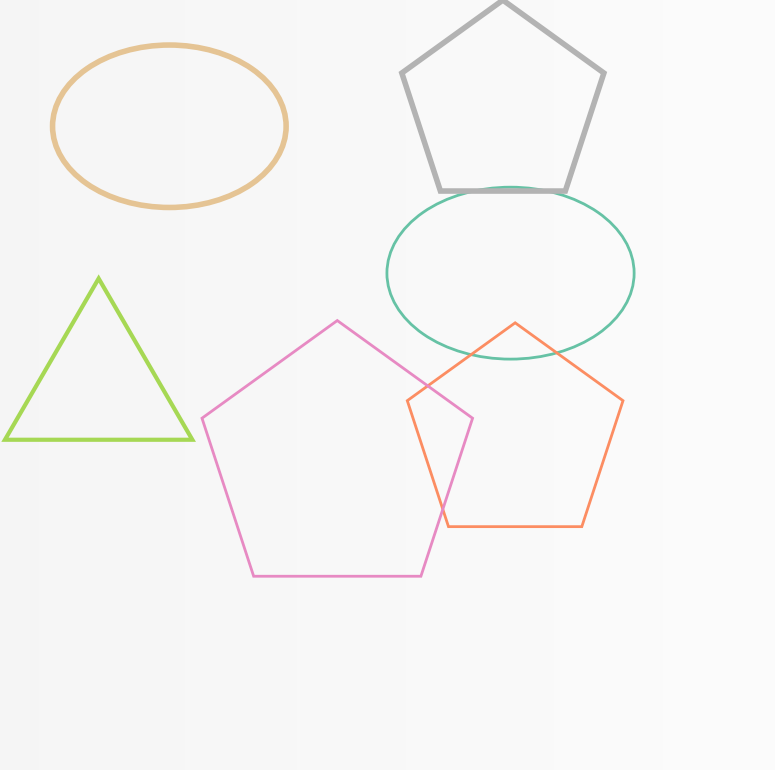[{"shape": "oval", "thickness": 1, "radius": 0.8, "center": [0.659, 0.645]}, {"shape": "pentagon", "thickness": 1, "radius": 0.73, "center": [0.665, 0.434]}, {"shape": "pentagon", "thickness": 1, "radius": 0.92, "center": [0.435, 0.4]}, {"shape": "triangle", "thickness": 1.5, "radius": 0.7, "center": [0.127, 0.499]}, {"shape": "oval", "thickness": 2, "radius": 0.75, "center": [0.219, 0.836]}, {"shape": "pentagon", "thickness": 2, "radius": 0.69, "center": [0.649, 0.863]}]